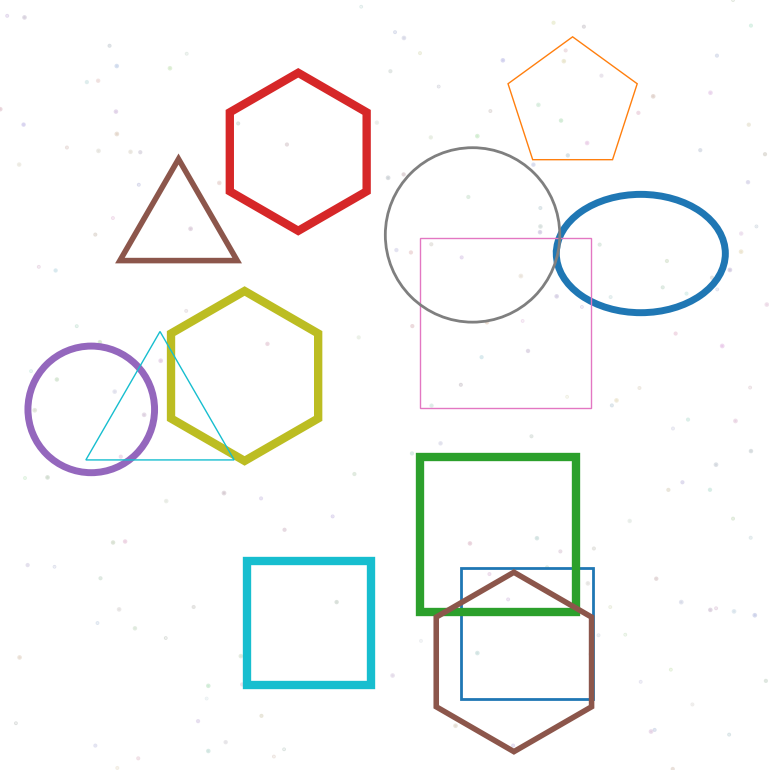[{"shape": "square", "thickness": 1, "radius": 0.43, "center": [0.684, 0.177]}, {"shape": "oval", "thickness": 2.5, "radius": 0.55, "center": [0.832, 0.671]}, {"shape": "pentagon", "thickness": 0.5, "radius": 0.44, "center": [0.744, 0.864]}, {"shape": "square", "thickness": 3, "radius": 0.5, "center": [0.647, 0.306]}, {"shape": "hexagon", "thickness": 3, "radius": 0.51, "center": [0.387, 0.803]}, {"shape": "circle", "thickness": 2.5, "radius": 0.41, "center": [0.119, 0.468]}, {"shape": "triangle", "thickness": 2, "radius": 0.44, "center": [0.232, 0.706]}, {"shape": "hexagon", "thickness": 2, "radius": 0.58, "center": [0.667, 0.14]}, {"shape": "square", "thickness": 0.5, "radius": 0.55, "center": [0.656, 0.58]}, {"shape": "circle", "thickness": 1, "radius": 0.57, "center": [0.614, 0.695]}, {"shape": "hexagon", "thickness": 3, "radius": 0.55, "center": [0.318, 0.512]}, {"shape": "square", "thickness": 3, "radius": 0.4, "center": [0.401, 0.191]}, {"shape": "triangle", "thickness": 0.5, "radius": 0.56, "center": [0.208, 0.458]}]